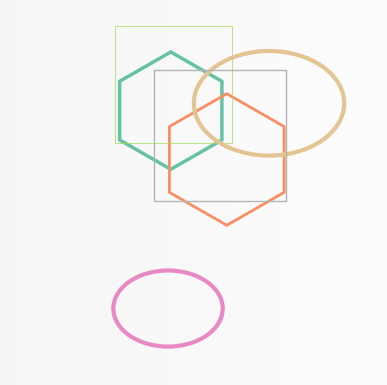[{"shape": "hexagon", "thickness": 2.5, "radius": 0.76, "center": [0.441, 0.713]}, {"shape": "hexagon", "thickness": 2, "radius": 0.85, "center": [0.585, 0.586]}, {"shape": "oval", "thickness": 3, "radius": 0.71, "center": [0.434, 0.199]}, {"shape": "square", "thickness": 0.5, "radius": 0.75, "center": [0.447, 0.78]}, {"shape": "oval", "thickness": 3, "radius": 0.97, "center": [0.694, 0.732]}, {"shape": "square", "thickness": 1, "radius": 0.85, "center": [0.567, 0.648]}]